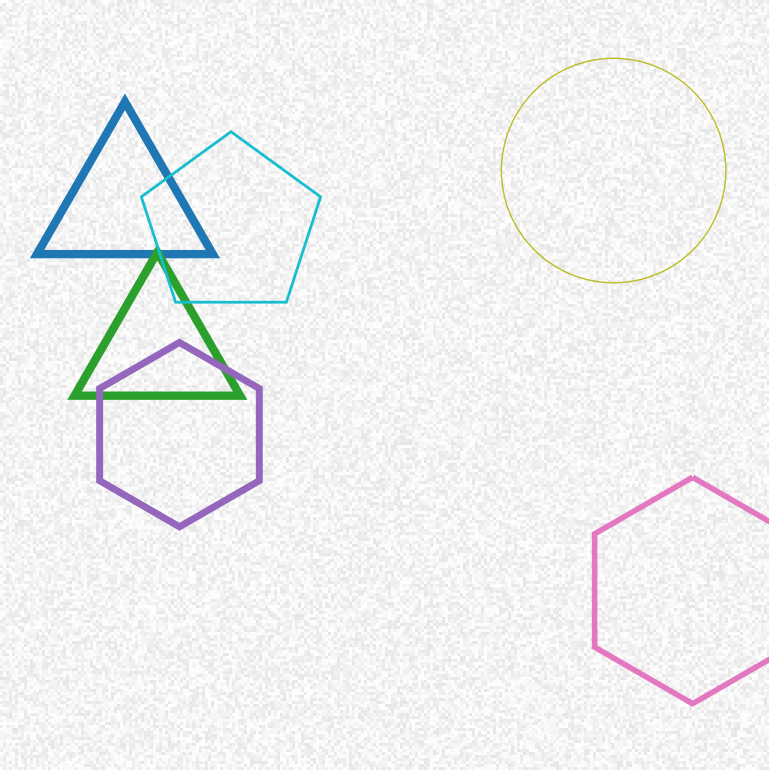[{"shape": "triangle", "thickness": 3, "radius": 0.66, "center": [0.162, 0.736]}, {"shape": "triangle", "thickness": 3, "radius": 0.62, "center": [0.204, 0.548]}, {"shape": "hexagon", "thickness": 2.5, "radius": 0.6, "center": [0.233, 0.436]}, {"shape": "hexagon", "thickness": 2, "radius": 0.74, "center": [0.9, 0.233]}, {"shape": "circle", "thickness": 0.5, "radius": 0.73, "center": [0.797, 0.779]}, {"shape": "pentagon", "thickness": 1, "radius": 0.61, "center": [0.3, 0.707]}]